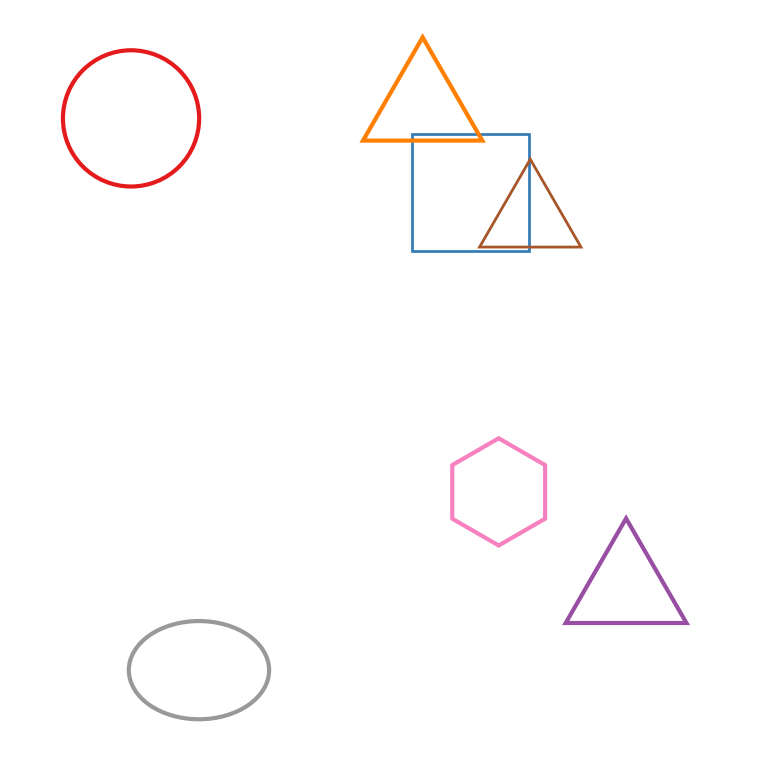[{"shape": "circle", "thickness": 1.5, "radius": 0.44, "center": [0.17, 0.846]}, {"shape": "square", "thickness": 1, "radius": 0.38, "center": [0.611, 0.75]}, {"shape": "triangle", "thickness": 1.5, "radius": 0.45, "center": [0.813, 0.236]}, {"shape": "triangle", "thickness": 1.5, "radius": 0.45, "center": [0.549, 0.862]}, {"shape": "triangle", "thickness": 1, "radius": 0.38, "center": [0.689, 0.717]}, {"shape": "hexagon", "thickness": 1.5, "radius": 0.35, "center": [0.648, 0.361]}, {"shape": "oval", "thickness": 1.5, "radius": 0.46, "center": [0.258, 0.13]}]